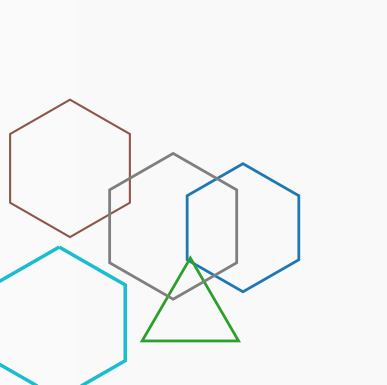[{"shape": "hexagon", "thickness": 2, "radius": 0.83, "center": [0.627, 0.408]}, {"shape": "triangle", "thickness": 2, "radius": 0.72, "center": [0.491, 0.186]}, {"shape": "hexagon", "thickness": 1.5, "radius": 0.89, "center": [0.181, 0.563]}, {"shape": "hexagon", "thickness": 2, "radius": 0.95, "center": [0.447, 0.412]}, {"shape": "hexagon", "thickness": 2.5, "radius": 0.98, "center": [0.153, 0.162]}]